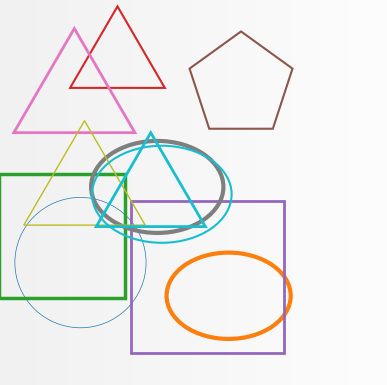[{"shape": "circle", "thickness": 0.5, "radius": 0.85, "center": [0.208, 0.318]}, {"shape": "oval", "thickness": 3, "radius": 0.8, "center": [0.59, 0.232]}, {"shape": "square", "thickness": 2.5, "radius": 0.81, "center": [0.16, 0.387]}, {"shape": "triangle", "thickness": 1.5, "radius": 0.71, "center": [0.303, 0.842]}, {"shape": "square", "thickness": 2, "radius": 0.99, "center": [0.536, 0.279]}, {"shape": "pentagon", "thickness": 1.5, "radius": 0.7, "center": [0.622, 0.779]}, {"shape": "triangle", "thickness": 2, "radius": 0.9, "center": [0.192, 0.746]}, {"shape": "oval", "thickness": 3, "radius": 0.85, "center": [0.406, 0.514]}, {"shape": "triangle", "thickness": 1, "radius": 0.9, "center": [0.218, 0.506]}, {"shape": "triangle", "thickness": 2, "radius": 0.81, "center": [0.389, 0.493]}, {"shape": "oval", "thickness": 1.5, "radius": 0.9, "center": [0.418, 0.495]}]